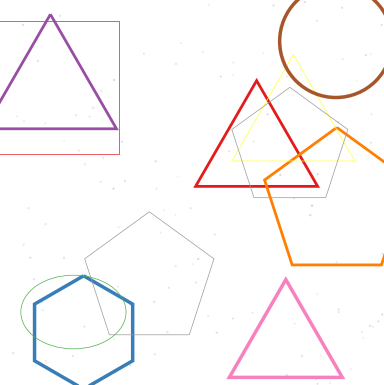[{"shape": "triangle", "thickness": 2, "radius": 0.92, "center": [0.667, 0.607]}, {"shape": "square", "thickness": 0.5, "radius": 0.87, "center": [0.136, 0.773]}, {"shape": "hexagon", "thickness": 2.5, "radius": 0.74, "center": [0.217, 0.137]}, {"shape": "oval", "thickness": 0.5, "radius": 0.68, "center": [0.191, 0.19]}, {"shape": "triangle", "thickness": 2, "radius": 0.99, "center": [0.131, 0.765]}, {"shape": "pentagon", "thickness": 2, "radius": 0.99, "center": [0.875, 0.472]}, {"shape": "triangle", "thickness": 0.5, "radius": 0.92, "center": [0.762, 0.674]}, {"shape": "circle", "thickness": 2.5, "radius": 0.73, "center": [0.872, 0.893]}, {"shape": "triangle", "thickness": 2.5, "radius": 0.85, "center": [0.742, 0.104]}, {"shape": "pentagon", "thickness": 0.5, "radius": 0.88, "center": [0.388, 0.273]}, {"shape": "pentagon", "thickness": 0.5, "radius": 0.79, "center": [0.753, 0.615]}]